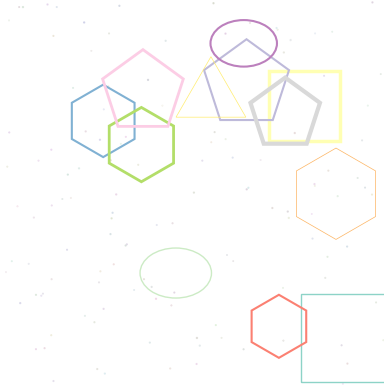[{"shape": "square", "thickness": 1, "radius": 0.57, "center": [0.897, 0.123]}, {"shape": "square", "thickness": 2.5, "radius": 0.46, "center": [0.791, 0.725]}, {"shape": "pentagon", "thickness": 1.5, "radius": 0.58, "center": [0.64, 0.782]}, {"shape": "hexagon", "thickness": 1.5, "radius": 0.41, "center": [0.724, 0.152]}, {"shape": "hexagon", "thickness": 1.5, "radius": 0.47, "center": [0.268, 0.686]}, {"shape": "hexagon", "thickness": 0.5, "radius": 0.59, "center": [0.873, 0.497]}, {"shape": "hexagon", "thickness": 2, "radius": 0.48, "center": [0.367, 0.624]}, {"shape": "pentagon", "thickness": 2, "radius": 0.55, "center": [0.371, 0.761]}, {"shape": "pentagon", "thickness": 3, "radius": 0.47, "center": [0.741, 0.704]}, {"shape": "oval", "thickness": 1.5, "radius": 0.43, "center": [0.633, 0.887]}, {"shape": "oval", "thickness": 1, "radius": 0.46, "center": [0.457, 0.291]}, {"shape": "triangle", "thickness": 0.5, "radius": 0.52, "center": [0.548, 0.748]}]